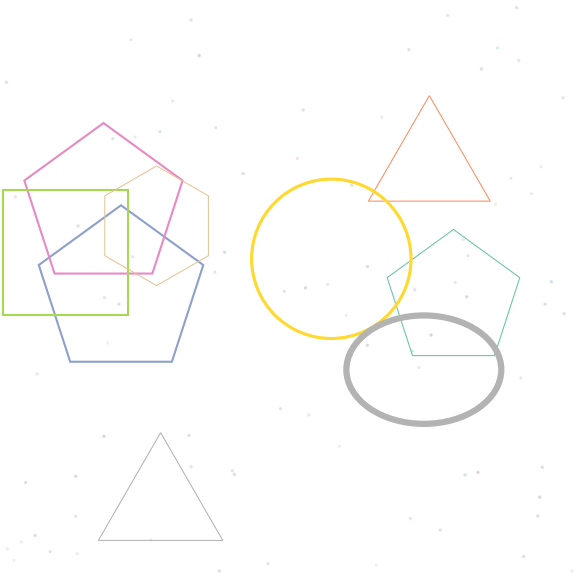[{"shape": "pentagon", "thickness": 0.5, "radius": 0.6, "center": [0.785, 0.481]}, {"shape": "triangle", "thickness": 0.5, "radius": 0.61, "center": [0.743, 0.712]}, {"shape": "pentagon", "thickness": 1, "radius": 0.75, "center": [0.21, 0.494]}, {"shape": "pentagon", "thickness": 1, "radius": 0.72, "center": [0.179, 0.642]}, {"shape": "square", "thickness": 1, "radius": 0.54, "center": [0.114, 0.562]}, {"shape": "circle", "thickness": 1.5, "radius": 0.69, "center": [0.574, 0.551]}, {"shape": "hexagon", "thickness": 0.5, "radius": 0.52, "center": [0.271, 0.608]}, {"shape": "triangle", "thickness": 0.5, "radius": 0.62, "center": [0.278, 0.126]}, {"shape": "oval", "thickness": 3, "radius": 0.67, "center": [0.734, 0.359]}]